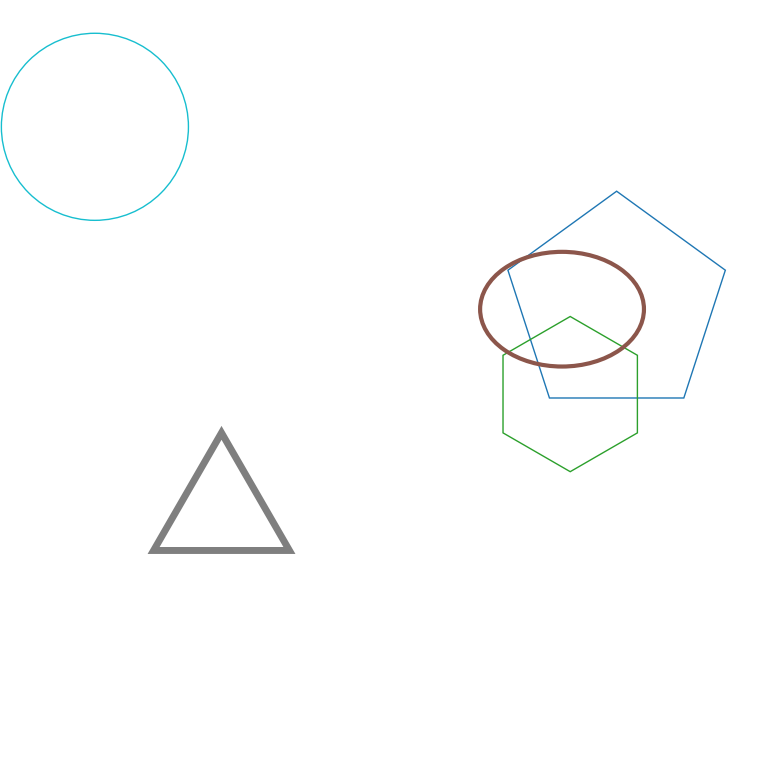[{"shape": "pentagon", "thickness": 0.5, "radius": 0.74, "center": [0.801, 0.603]}, {"shape": "hexagon", "thickness": 0.5, "radius": 0.5, "center": [0.741, 0.488]}, {"shape": "oval", "thickness": 1.5, "radius": 0.53, "center": [0.73, 0.598]}, {"shape": "triangle", "thickness": 2.5, "radius": 0.51, "center": [0.288, 0.336]}, {"shape": "circle", "thickness": 0.5, "radius": 0.61, "center": [0.123, 0.835]}]